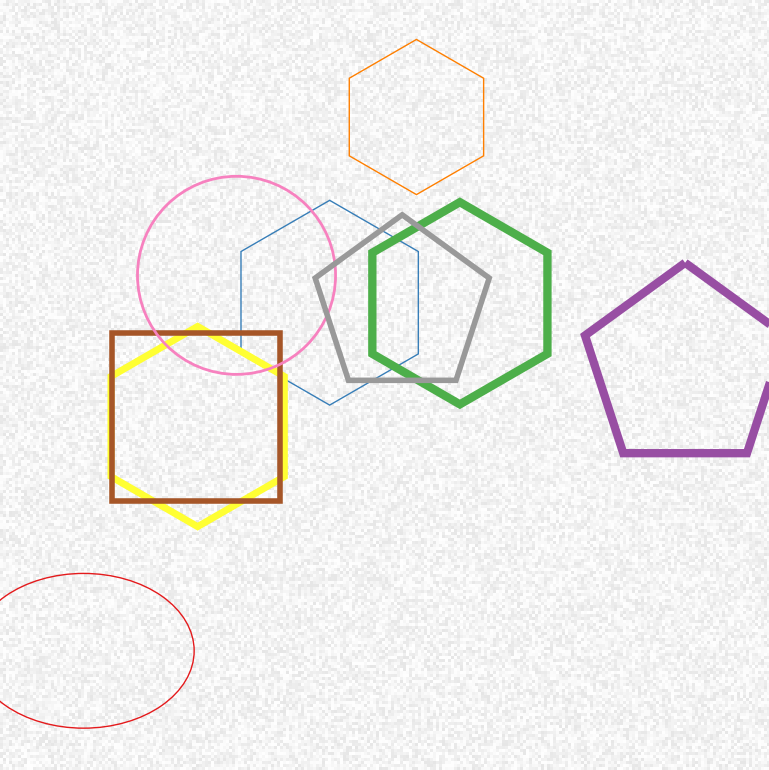[{"shape": "oval", "thickness": 0.5, "radius": 0.72, "center": [0.109, 0.155]}, {"shape": "hexagon", "thickness": 0.5, "radius": 0.66, "center": [0.428, 0.607]}, {"shape": "hexagon", "thickness": 3, "radius": 0.66, "center": [0.597, 0.606]}, {"shape": "pentagon", "thickness": 3, "radius": 0.68, "center": [0.89, 0.522]}, {"shape": "hexagon", "thickness": 0.5, "radius": 0.5, "center": [0.541, 0.848]}, {"shape": "hexagon", "thickness": 2.5, "radius": 0.65, "center": [0.257, 0.446]}, {"shape": "square", "thickness": 2, "radius": 0.55, "center": [0.254, 0.459]}, {"shape": "circle", "thickness": 1, "radius": 0.64, "center": [0.307, 0.642]}, {"shape": "pentagon", "thickness": 2, "radius": 0.59, "center": [0.522, 0.602]}]